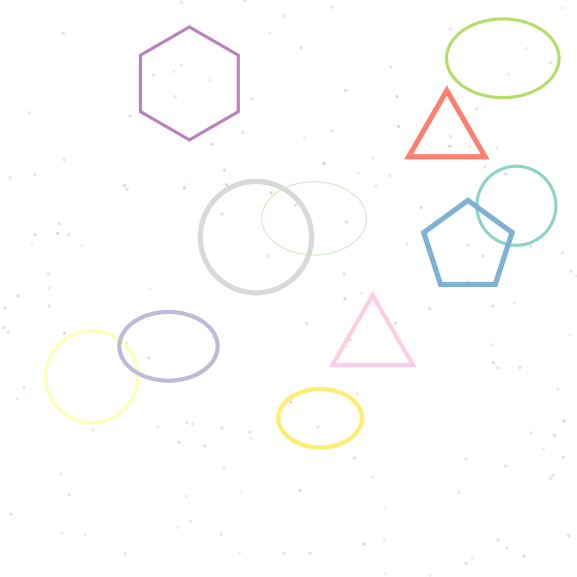[{"shape": "circle", "thickness": 1.5, "radius": 0.34, "center": [0.894, 0.643]}, {"shape": "circle", "thickness": 1.5, "radius": 0.4, "center": [0.159, 0.347]}, {"shape": "oval", "thickness": 2, "radius": 0.43, "center": [0.292, 0.399]}, {"shape": "triangle", "thickness": 2.5, "radius": 0.38, "center": [0.774, 0.766]}, {"shape": "pentagon", "thickness": 2.5, "radius": 0.4, "center": [0.81, 0.572]}, {"shape": "oval", "thickness": 1.5, "radius": 0.49, "center": [0.871, 0.898]}, {"shape": "triangle", "thickness": 2, "radius": 0.4, "center": [0.645, 0.407]}, {"shape": "circle", "thickness": 2.5, "radius": 0.48, "center": [0.443, 0.588]}, {"shape": "hexagon", "thickness": 1.5, "radius": 0.49, "center": [0.328, 0.855]}, {"shape": "oval", "thickness": 0.5, "radius": 0.45, "center": [0.544, 0.621]}, {"shape": "oval", "thickness": 2, "radius": 0.36, "center": [0.554, 0.275]}]